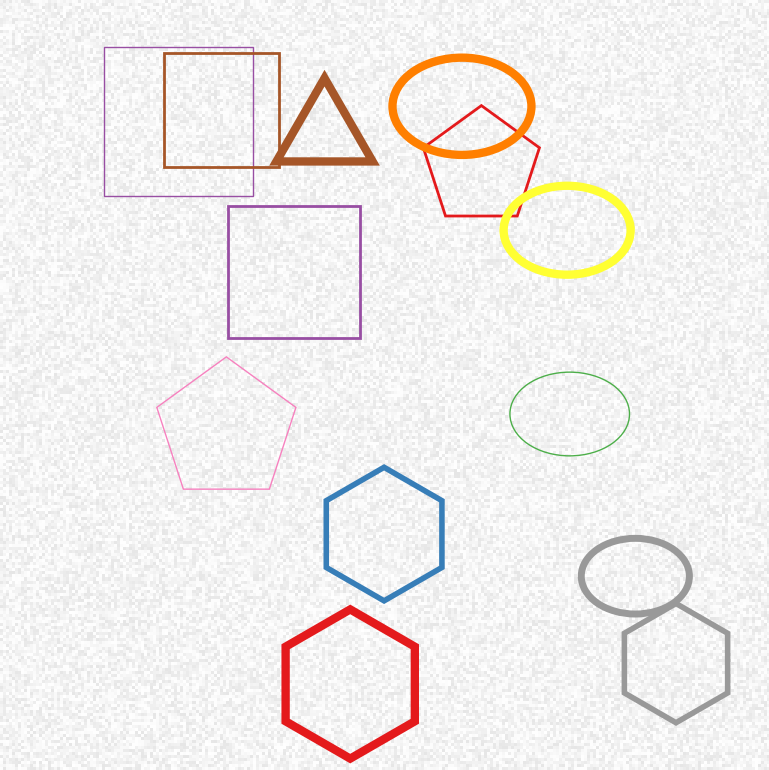[{"shape": "pentagon", "thickness": 1, "radius": 0.4, "center": [0.625, 0.784]}, {"shape": "hexagon", "thickness": 3, "radius": 0.48, "center": [0.455, 0.112]}, {"shape": "hexagon", "thickness": 2, "radius": 0.43, "center": [0.499, 0.306]}, {"shape": "oval", "thickness": 0.5, "radius": 0.39, "center": [0.74, 0.462]}, {"shape": "square", "thickness": 0.5, "radius": 0.48, "center": [0.232, 0.842]}, {"shape": "square", "thickness": 1, "radius": 0.43, "center": [0.381, 0.647]}, {"shape": "oval", "thickness": 3, "radius": 0.45, "center": [0.6, 0.862]}, {"shape": "oval", "thickness": 3, "radius": 0.41, "center": [0.737, 0.701]}, {"shape": "triangle", "thickness": 3, "radius": 0.36, "center": [0.421, 0.826]}, {"shape": "square", "thickness": 1, "radius": 0.37, "center": [0.288, 0.857]}, {"shape": "pentagon", "thickness": 0.5, "radius": 0.47, "center": [0.294, 0.442]}, {"shape": "oval", "thickness": 2.5, "radius": 0.35, "center": [0.825, 0.252]}, {"shape": "hexagon", "thickness": 2, "radius": 0.39, "center": [0.878, 0.139]}]